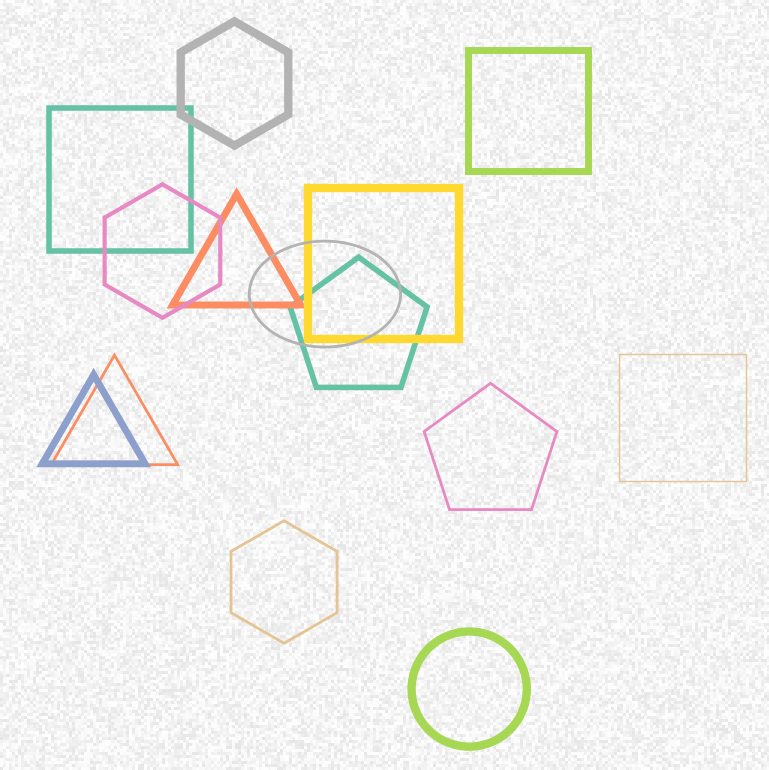[{"shape": "square", "thickness": 2, "radius": 0.46, "center": [0.156, 0.767]}, {"shape": "pentagon", "thickness": 2, "radius": 0.47, "center": [0.466, 0.573]}, {"shape": "triangle", "thickness": 1, "radius": 0.47, "center": [0.149, 0.444]}, {"shape": "triangle", "thickness": 2.5, "radius": 0.48, "center": [0.307, 0.652]}, {"shape": "triangle", "thickness": 2.5, "radius": 0.39, "center": [0.122, 0.436]}, {"shape": "hexagon", "thickness": 1.5, "radius": 0.43, "center": [0.211, 0.674]}, {"shape": "pentagon", "thickness": 1, "radius": 0.45, "center": [0.637, 0.412]}, {"shape": "square", "thickness": 2.5, "radius": 0.39, "center": [0.686, 0.857]}, {"shape": "circle", "thickness": 3, "radius": 0.37, "center": [0.609, 0.105]}, {"shape": "square", "thickness": 3, "radius": 0.49, "center": [0.498, 0.658]}, {"shape": "square", "thickness": 0.5, "radius": 0.41, "center": [0.887, 0.458]}, {"shape": "hexagon", "thickness": 1, "radius": 0.4, "center": [0.369, 0.244]}, {"shape": "hexagon", "thickness": 3, "radius": 0.4, "center": [0.305, 0.892]}, {"shape": "oval", "thickness": 1, "radius": 0.49, "center": [0.422, 0.618]}]